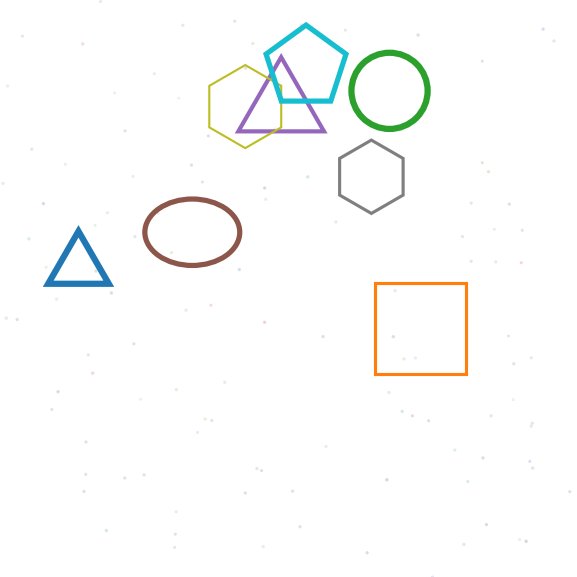[{"shape": "triangle", "thickness": 3, "radius": 0.3, "center": [0.136, 0.538]}, {"shape": "square", "thickness": 1.5, "radius": 0.39, "center": [0.728, 0.43]}, {"shape": "circle", "thickness": 3, "radius": 0.33, "center": [0.675, 0.842]}, {"shape": "triangle", "thickness": 2, "radius": 0.43, "center": [0.487, 0.814]}, {"shape": "oval", "thickness": 2.5, "radius": 0.41, "center": [0.333, 0.597]}, {"shape": "hexagon", "thickness": 1.5, "radius": 0.32, "center": [0.643, 0.693]}, {"shape": "hexagon", "thickness": 1, "radius": 0.36, "center": [0.425, 0.815]}, {"shape": "pentagon", "thickness": 2.5, "radius": 0.36, "center": [0.53, 0.883]}]